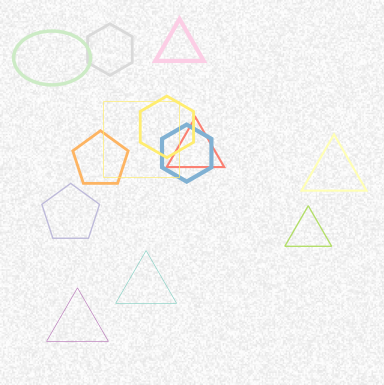[{"shape": "triangle", "thickness": 0.5, "radius": 0.46, "center": [0.38, 0.258]}, {"shape": "triangle", "thickness": 1.5, "radius": 0.49, "center": [0.868, 0.554]}, {"shape": "pentagon", "thickness": 1, "radius": 0.39, "center": [0.184, 0.445]}, {"shape": "triangle", "thickness": 1.5, "radius": 0.43, "center": [0.508, 0.609]}, {"shape": "hexagon", "thickness": 3, "radius": 0.37, "center": [0.485, 0.602]}, {"shape": "pentagon", "thickness": 2, "radius": 0.38, "center": [0.261, 0.585]}, {"shape": "triangle", "thickness": 1, "radius": 0.35, "center": [0.801, 0.395]}, {"shape": "triangle", "thickness": 3, "radius": 0.36, "center": [0.466, 0.878]}, {"shape": "hexagon", "thickness": 2, "radius": 0.33, "center": [0.285, 0.871]}, {"shape": "triangle", "thickness": 0.5, "radius": 0.46, "center": [0.201, 0.16]}, {"shape": "oval", "thickness": 2.5, "radius": 0.5, "center": [0.135, 0.849]}, {"shape": "hexagon", "thickness": 2, "radius": 0.4, "center": [0.433, 0.671]}, {"shape": "square", "thickness": 0.5, "radius": 0.49, "center": [0.366, 0.639]}]